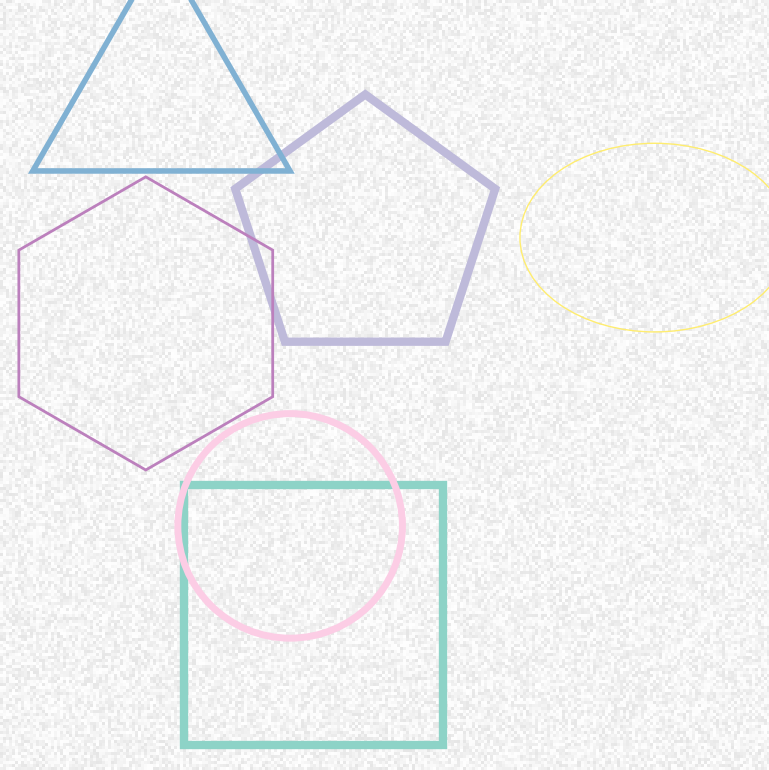[{"shape": "square", "thickness": 3, "radius": 0.84, "center": [0.408, 0.201]}, {"shape": "pentagon", "thickness": 3, "radius": 0.89, "center": [0.474, 0.7]}, {"shape": "triangle", "thickness": 2, "radius": 0.96, "center": [0.21, 0.874]}, {"shape": "circle", "thickness": 2.5, "radius": 0.73, "center": [0.377, 0.317]}, {"shape": "hexagon", "thickness": 1, "radius": 0.95, "center": [0.189, 0.58]}, {"shape": "oval", "thickness": 0.5, "radius": 0.87, "center": [0.85, 0.691]}]